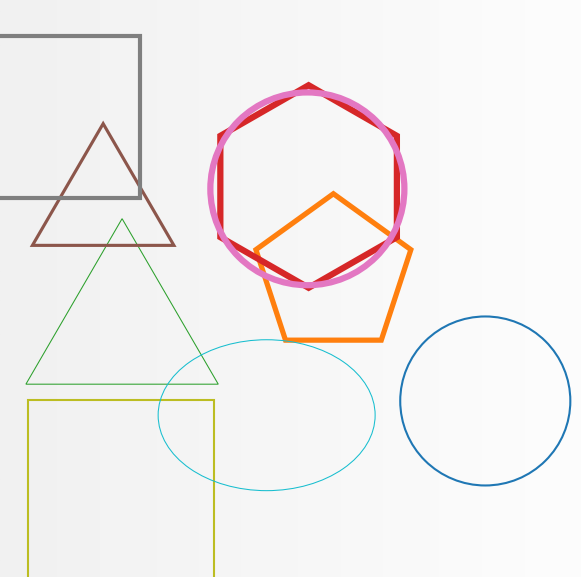[{"shape": "circle", "thickness": 1, "radius": 0.73, "center": [0.835, 0.305]}, {"shape": "pentagon", "thickness": 2.5, "radius": 0.7, "center": [0.574, 0.523]}, {"shape": "triangle", "thickness": 0.5, "radius": 0.96, "center": [0.21, 0.429]}, {"shape": "hexagon", "thickness": 3, "radius": 0.88, "center": [0.531, 0.676]}, {"shape": "triangle", "thickness": 1.5, "radius": 0.7, "center": [0.177, 0.645]}, {"shape": "circle", "thickness": 3, "radius": 0.83, "center": [0.529, 0.672]}, {"shape": "square", "thickness": 2, "radius": 0.7, "center": [0.1, 0.797]}, {"shape": "square", "thickness": 1, "radius": 0.8, "center": [0.208, 0.147]}, {"shape": "oval", "thickness": 0.5, "radius": 0.93, "center": [0.459, 0.28]}]